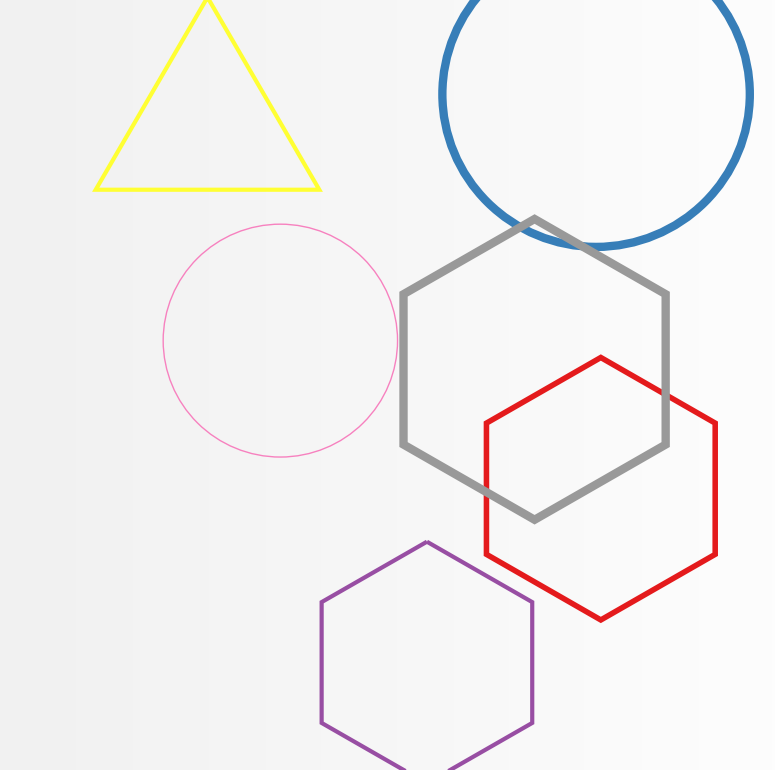[{"shape": "hexagon", "thickness": 2, "radius": 0.85, "center": [0.775, 0.365]}, {"shape": "circle", "thickness": 3, "radius": 0.99, "center": [0.769, 0.878]}, {"shape": "hexagon", "thickness": 1.5, "radius": 0.78, "center": [0.551, 0.14]}, {"shape": "triangle", "thickness": 1.5, "radius": 0.83, "center": [0.268, 0.837]}, {"shape": "circle", "thickness": 0.5, "radius": 0.76, "center": [0.362, 0.558]}, {"shape": "hexagon", "thickness": 3, "radius": 0.98, "center": [0.69, 0.52]}]